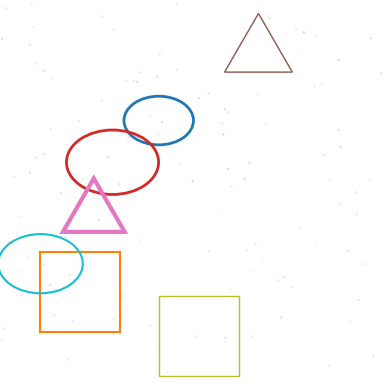[{"shape": "oval", "thickness": 2, "radius": 0.45, "center": [0.412, 0.687]}, {"shape": "square", "thickness": 1.5, "radius": 0.52, "center": [0.208, 0.242]}, {"shape": "oval", "thickness": 2, "radius": 0.6, "center": [0.292, 0.579]}, {"shape": "triangle", "thickness": 1, "radius": 0.51, "center": [0.671, 0.863]}, {"shape": "triangle", "thickness": 3, "radius": 0.46, "center": [0.244, 0.444]}, {"shape": "square", "thickness": 1, "radius": 0.52, "center": [0.517, 0.128]}, {"shape": "oval", "thickness": 1.5, "radius": 0.55, "center": [0.105, 0.315]}]